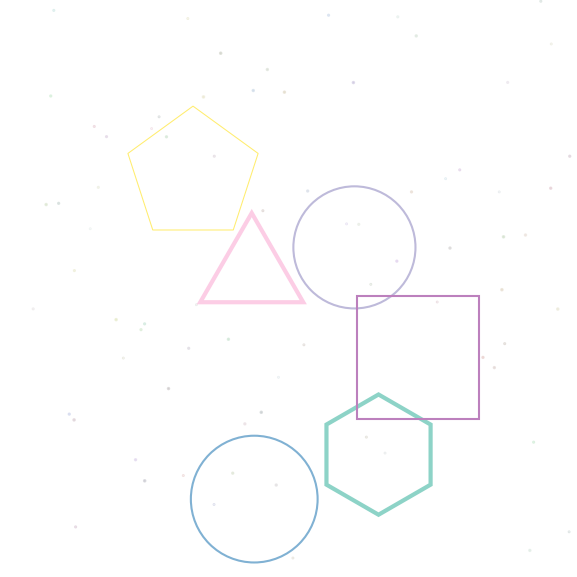[{"shape": "hexagon", "thickness": 2, "radius": 0.52, "center": [0.655, 0.212]}, {"shape": "circle", "thickness": 1, "radius": 0.53, "center": [0.614, 0.571]}, {"shape": "circle", "thickness": 1, "radius": 0.55, "center": [0.44, 0.135]}, {"shape": "triangle", "thickness": 2, "radius": 0.51, "center": [0.436, 0.527]}, {"shape": "square", "thickness": 1, "radius": 0.53, "center": [0.724, 0.38]}, {"shape": "pentagon", "thickness": 0.5, "radius": 0.59, "center": [0.334, 0.697]}]